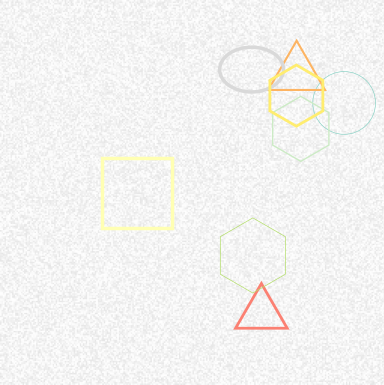[{"shape": "circle", "thickness": 0.5, "radius": 0.41, "center": [0.894, 0.733]}, {"shape": "square", "thickness": 2.5, "radius": 0.45, "center": [0.356, 0.499]}, {"shape": "triangle", "thickness": 2, "radius": 0.39, "center": [0.679, 0.186]}, {"shape": "triangle", "thickness": 1.5, "radius": 0.43, "center": [0.77, 0.809]}, {"shape": "hexagon", "thickness": 0.5, "radius": 0.49, "center": [0.657, 0.337]}, {"shape": "oval", "thickness": 2.5, "radius": 0.42, "center": [0.654, 0.819]}, {"shape": "hexagon", "thickness": 1, "radius": 0.42, "center": [0.781, 0.665]}, {"shape": "hexagon", "thickness": 2, "radius": 0.4, "center": [0.77, 0.752]}]